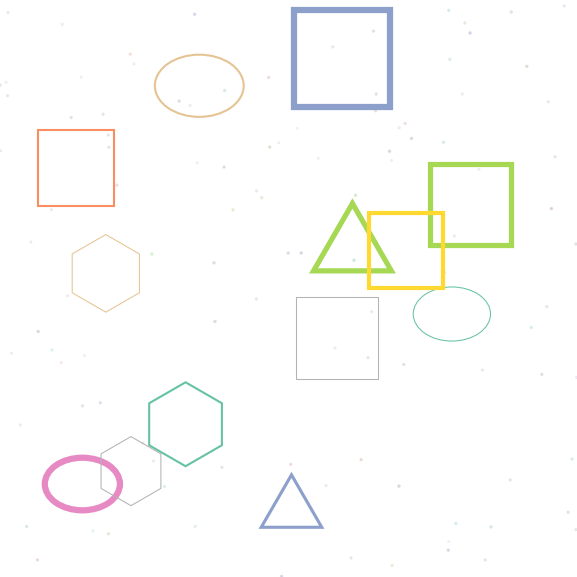[{"shape": "hexagon", "thickness": 1, "radius": 0.36, "center": [0.321, 0.265]}, {"shape": "oval", "thickness": 0.5, "radius": 0.33, "center": [0.782, 0.455]}, {"shape": "square", "thickness": 1, "radius": 0.33, "center": [0.131, 0.708]}, {"shape": "square", "thickness": 3, "radius": 0.42, "center": [0.593, 0.898]}, {"shape": "triangle", "thickness": 1.5, "radius": 0.3, "center": [0.505, 0.116]}, {"shape": "oval", "thickness": 3, "radius": 0.33, "center": [0.143, 0.161]}, {"shape": "square", "thickness": 2.5, "radius": 0.35, "center": [0.814, 0.645]}, {"shape": "triangle", "thickness": 2.5, "radius": 0.39, "center": [0.61, 0.569]}, {"shape": "square", "thickness": 2, "radius": 0.32, "center": [0.703, 0.565]}, {"shape": "hexagon", "thickness": 0.5, "radius": 0.34, "center": [0.183, 0.526]}, {"shape": "oval", "thickness": 1, "radius": 0.38, "center": [0.345, 0.851]}, {"shape": "square", "thickness": 0.5, "radius": 0.35, "center": [0.583, 0.413]}, {"shape": "hexagon", "thickness": 0.5, "radius": 0.3, "center": [0.227, 0.183]}]